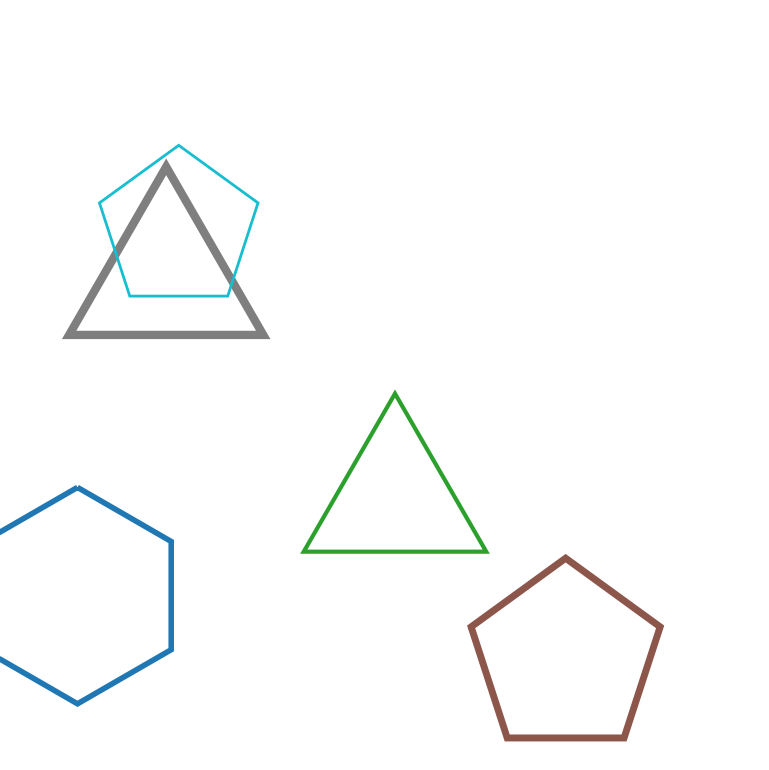[{"shape": "hexagon", "thickness": 2, "radius": 0.7, "center": [0.101, 0.226]}, {"shape": "triangle", "thickness": 1.5, "radius": 0.68, "center": [0.513, 0.352]}, {"shape": "pentagon", "thickness": 2.5, "radius": 0.65, "center": [0.735, 0.146]}, {"shape": "triangle", "thickness": 3, "radius": 0.73, "center": [0.216, 0.638]}, {"shape": "pentagon", "thickness": 1, "radius": 0.54, "center": [0.232, 0.703]}]